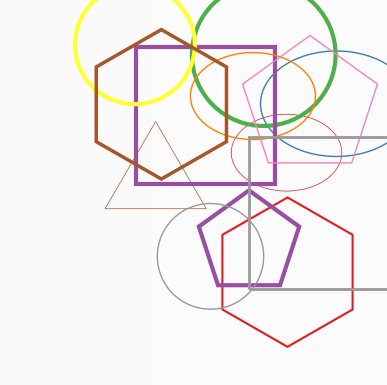[{"shape": "oval", "thickness": 0.5, "radius": 0.71, "center": [0.739, 0.603]}, {"shape": "hexagon", "thickness": 1.5, "radius": 0.97, "center": [0.742, 0.293]}, {"shape": "oval", "thickness": 1, "radius": 0.98, "center": [0.868, 0.731]}, {"shape": "circle", "thickness": 3, "radius": 0.93, "center": [0.681, 0.858]}, {"shape": "pentagon", "thickness": 3, "radius": 0.68, "center": [0.643, 0.369]}, {"shape": "square", "thickness": 3, "radius": 0.89, "center": [0.53, 0.7]}, {"shape": "oval", "thickness": 1, "radius": 0.81, "center": [0.653, 0.751]}, {"shape": "circle", "thickness": 3, "radius": 0.77, "center": [0.348, 0.884]}, {"shape": "hexagon", "thickness": 2.5, "radius": 0.97, "center": [0.416, 0.729]}, {"shape": "triangle", "thickness": 0.5, "radius": 0.75, "center": [0.402, 0.533]}, {"shape": "pentagon", "thickness": 1, "radius": 0.91, "center": [0.8, 0.725]}, {"shape": "square", "thickness": 2, "radius": 0.98, "center": [0.839, 0.447]}, {"shape": "circle", "thickness": 1, "radius": 0.69, "center": [0.543, 0.334]}]